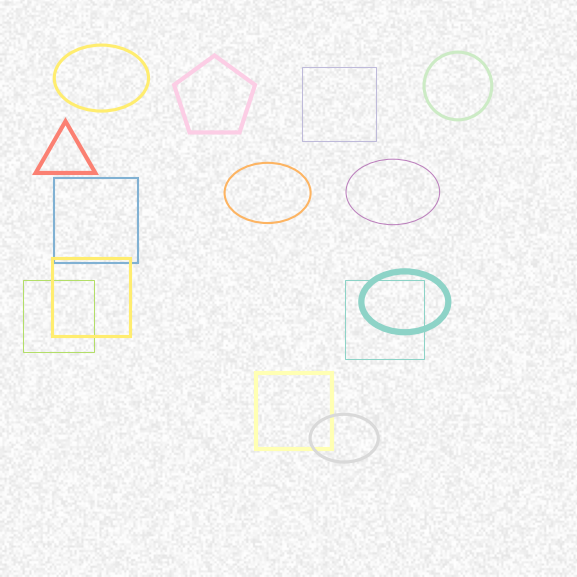[{"shape": "square", "thickness": 0.5, "radius": 0.34, "center": [0.665, 0.446]}, {"shape": "oval", "thickness": 3, "radius": 0.38, "center": [0.701, 0.477]}, {"shape": "square", "thickness": 2, "radius": 0.33, "center": [0.509, 0.288]}, {"shape": "square", "thickness": 0.5, "radius": 0.32, "center": [0.588, 0.819]}, {"shape": "triangle", "thickness": 2, "radius": 0.3, "center": [0.113, 0.729]}, {"shape": "square", "thickness": 1, "radius": 0.37, "center": [0.166, 0.617]}, {"shape": "oval", "thickness": 1, "radius": 0.37, "center": [0.463, 0.665]}, {"shape": "square", "thickness": 0.5, "radius": 0.31, "center": [0.102, 0.452]}, {"shape": "pentagon", "thickness": 2, "radius": 0.37, "center": [0.372, 0.829]}, {"shape": "oval", "thickness": 1.5, "radius": 0.3, "center": [0.596, 0.24]}, {"shape": "oval", "thickness": 0.5, "radius": 0.41, "center": [0.68, 0.667]}, {"shape": "circle", "thickness": 1.5, "radius": 0.29, "center": [0.793, 0.85]}, {"shape": "oval", "thickness": 1.5, "radius": 0.41, "center": [0.176, 0.864]}, {"shape": "square", "thickness": 1.5, "radius": 0.34, "center": [0.158, 0.484]}]